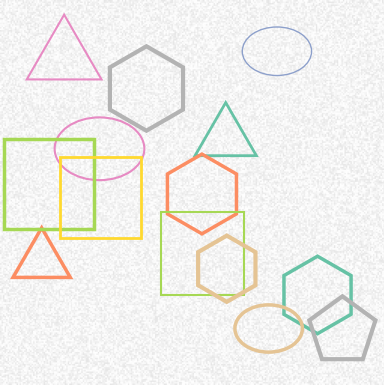[{"shape": "hexagon", "thickness": 2.5, "radius": 0.5, "center": [0.825, 0.234]}, {"shape": "triangle", "thickness": 2, "radius": 0.46, "center": [0.586, 0.642]}, {"shape": "triangle", "thickness": 2.5, "radius": 0.43, "center": [0.108, 0.322]}, {"shape": "hexagon", "thickness": 2.5, "radius": 0.52, "center": [0.525, 0.496]}, {"shape": "oval", "thickness": 1, "radius": 0.45, "center": [0.719, 0.867]}, {"shape": "triangle", "thickness": 1.5, "radius": 0.56, "center": [0.167, 0.85]}, {"shape": "oval", "thickness": 1.5, "radius": 0.58, "center": [0.258, 0.614]}, {"shape": "square", "thickness": 1.5, "radius": 0.54, "center": [0.527, 0.341]}, {"shape": "square", "thickness": 2.5, "radius": 0.58, "center": [0.127, 0.522]}, {"shape": "square", "thickness": 2, "radius": 0.53, "center": [0.261, 0.487]}, {"shape": "hexagon", "thickness": 3, "radius": 0.43, "center": [0.589, 0.302]}, {"shape": "oval", "thickness": 2.5, "radius": 0.44, "center": [0.698, 0.147]}, {"shape": "pentagon", "thickness": 3, "radius": 0.45, "center": [0.889, 0.14]}, {"shape": "hexagon", "thickness": 3, "radius": 0.55, "center": [0.38, 0.77]}]